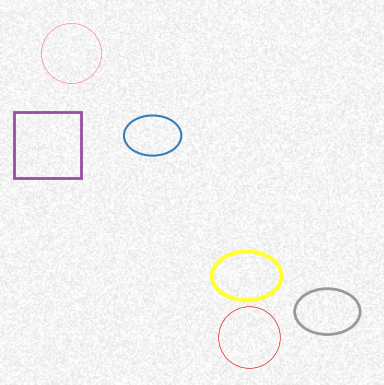[{"shape": "circle", "thickness": 0.5, "radius": 0.4, "center": [0.648, 0.123]}, {"shape": "oval", "thickness": 1.5, "radius": 0.37, "center": [0.396, 0.648]}, {"shape": "square", "thickness": 2, "radius": 0.43, "center": [0.123, 0.623]}, {"shape": "oval", "thickness": 3, "radius": 0.45, "center": [0.641, 0.283]}, {"shape": "circle", "thickness": 0.5, "radius": 0.39, "center": [0.186, 0.861]}, {"shape": "oval", "thickness": 2, "radius": 0.43, "center": [0.85, 0.191]}]